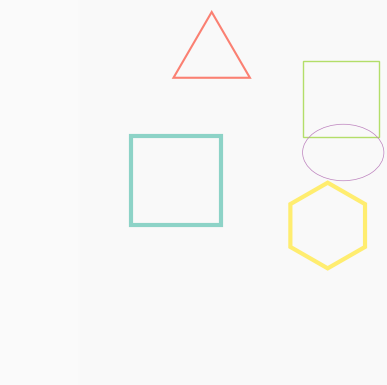[{"shape": "square", "thickness": 3, "radius": 0.58, "center": [0.454, 0.531]}, {"shape": "triangle", "thickness": 1.5, "radius": 0.57, "center": [0.546, 0.855]}, {"shape": "square", "thickness": 1, "radius": 0.49, "center": [0.88, 0.744]}, {"shape": "oval", "thickness": 0.5, "radius": 0.52, "center": [0.886, 0.604]}, {"shape": "hexagon", "thickness": 3, "radius": 0.56, "center": [0.846, 0.414]}]